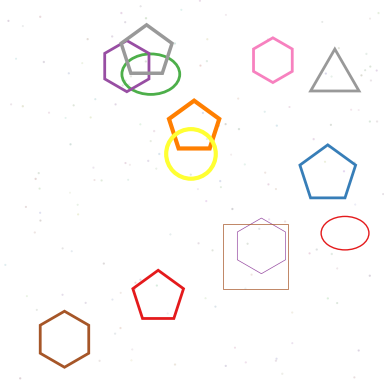[{"shape": "oval", "thickness": 1, "radius": 0.31, "center": [0.896, 0.394]}, {"shape": "pentagon", "thickness": 2, "radius": 0.35, "center": [0.411, 0.229]}, {"shape": "pentagon", "thickness": 2, "radius": 0.38, "center": [0.851, 0.548]}, {"shape": "oval", "thickness": 2, "radius": 0.38, "center": [0.392, 0.807]}, {"shape": "hexagon", "thickness": 0.5, "radius": 0.36, "center": [0.679, 0.361]}, {"shape": "hexagon", "thickness": 2, "radius": 0.33, "center": [0.329, 0.828]}, {"shape": "pentagon", "thickness": 3, "radius": 0.34, "center": [0.504, 0.67]}, {"shape": "circle", "thickness": 3, "radius": 0.32, "center": [0.496, 0.6]}, {"shape": "square", "thickness": 0.5, "radius": 0.42, "center": [0.663, 0.333]}, {"shape": "hexagon", "thickness": 2, "radius": 0.36, "center": [0.168, 0.119]}, {"shape": "hexagon", "thickness": 2, "radius": 0.29, "center": [0.709, 0.844]}, {"shape": "triangle", "thickness": 2, "radius": 0.36, "center": [0.87, 0.8]}, {"shape": "pentagon", "thickness": 2.5, "radius": 0.35, "center": [0.381, 0.866]}]